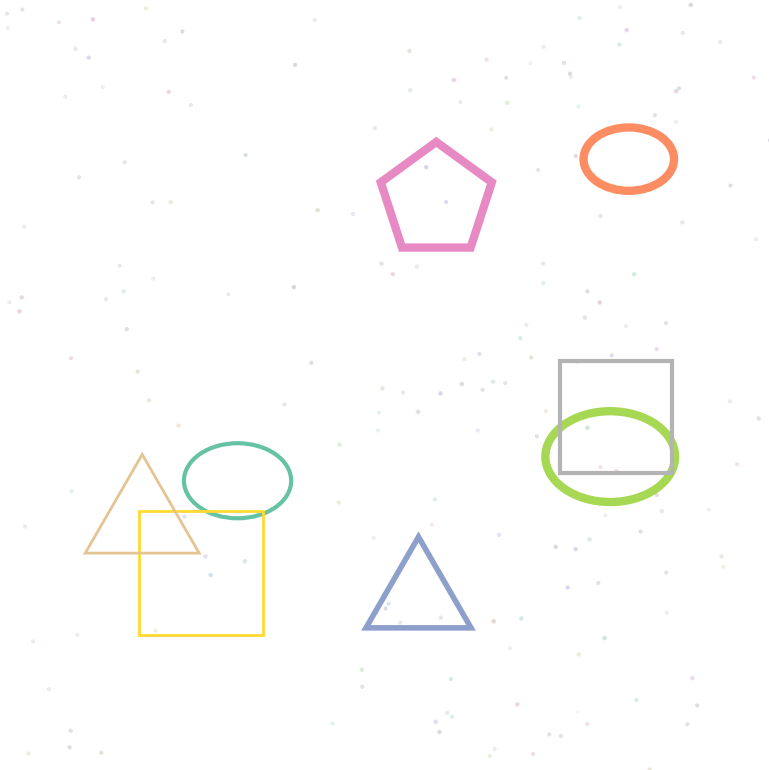[{"shape": "oval", "thickness": 1.5, "radius": 0.35, "center": [0.309, 0.376]}, {"shape": "oval", "thickness": 3, "radius": 0.29, "center": [0.817, 0.793]}, {"shape": "triangle", "thickness": 2, "radius": 0.39, "center": [0.544, 0.224]}, {"shape": "pentagon", "thickness": 3, "radius": 0.38, "center": [0.567, 0.74]}, {"shape": "oval", "thickness": 3, "radius": 0.42, "center": [0.792, 0.407]}, {"shape": "square", "thickness": 1, "radius": 0.4, "center": [0.261, 0.256]}, {"shape": "triangle", "thickness": 1, "radius": 0.43, "center": [0.185, 0.324]}, {"shape": "square", "thickness": 1.5, "radius": 0.36, "center": [0.8, 0.458]}]